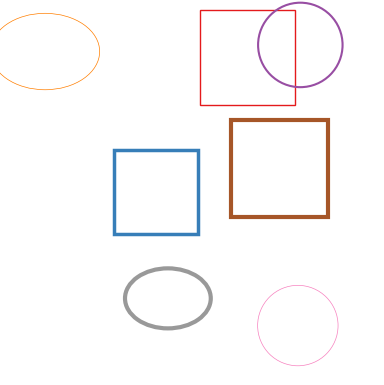[{"shape": "square", "thickness": 1, "radius": 0.62, "center": [0.643, 0.85]}, {"shape": "square", "thickness": 2.5, "radius": 0.55, "center": [0.404, 0.502]}, {"shape": "circle", "thickness": 1.5, "radius": 0.55, "center": [0.78, 0.883]}, {"shape": "oval", "thickness": 0.5, "radius": 0.71, "center": [0.117, 0.866]}, {"shape": "square", "thickness": 3, "radius": 0.63, "center": [0.726, 0.562]}, {"shape": "circle", "thickness": 0.5, "radius": 0.52, "center": [0.774, 0.154]}, {"shape": "oval", "thickness": 3, "radius": 0.56, "center": [0.436, 0.225]}]